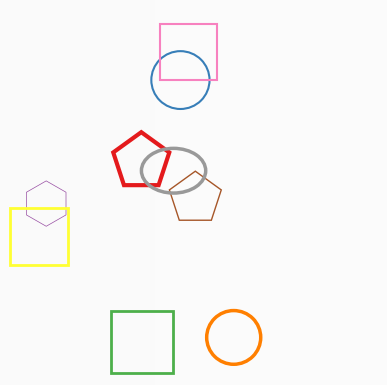[{"shape": "pentagon", "thickness": 3, "radius": 0.38, "center": [0.365, 0.581]}, {"shape": "circle", "thickness": 1.5, "radius": 0.38, "center": [0.466, 0.792]}, {"shape": "square", "thickness": 2, "radius": 0.41, "center": [0.367, 0.111]}, {"shape": "hexagon", "thickness": 0.5, "radius": 0.29, "center": [0.119, 0.471]}, {"shape": "circle", "thickness": 2.5, "radius": 0.35, "center": [0.603, 0.124]}, {"shape": "square", "thickness": 2, "radius": 0.37, "center": [0.101, 0.386]}, {"shape": "pentagon", "thickness": 1, "radius": 0.35, "center": [0.504, 0.485]}, {"shape": "square", "thickness": 1.5, "radius": 0.36, "center": [0.486, 0.864]}, {"shape": "oval", "thickness": 2.5, "radius": 0.41, "center": [0.448, 0.557]}]